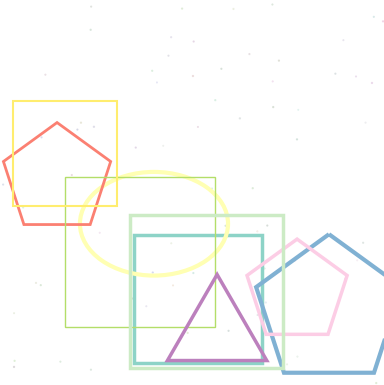[{"shape": "square", "thickness": 2.5, "radius": 0.83, "center": [0.515, 0.223]}, {"shape": "oval", "thickness": 3, "radius": 0.96, "center": [0.4, 0.419]}, {"shape": "pentagon", "thickness": 2, "radius": 0.73, "center": [0.148, 0.535]}, {"shape": "pentagon", "thickness": 3, "radius": 0.99, "center": [0.854, 0.193]}, {"shape": "square", "thickness": 1, "radius": 0.97, "center": [0.364, 0.345]}, {"shape": "pentagon", "thickness": 2.5, "radius": 0.68, "center": [0.772, 0.242]}, {"shape": "triangle", "thickness": 2.5, "radius": 0.74, "center": [0.564, 0.138]}, {"shape": "square", "thickness": 2.5, "radius": 0.99, "center": [0.536, 0.242]}, {"shape": "square", "thickness": 1.5, "radius": 0.68, "center": [0.169, 0.601]}]